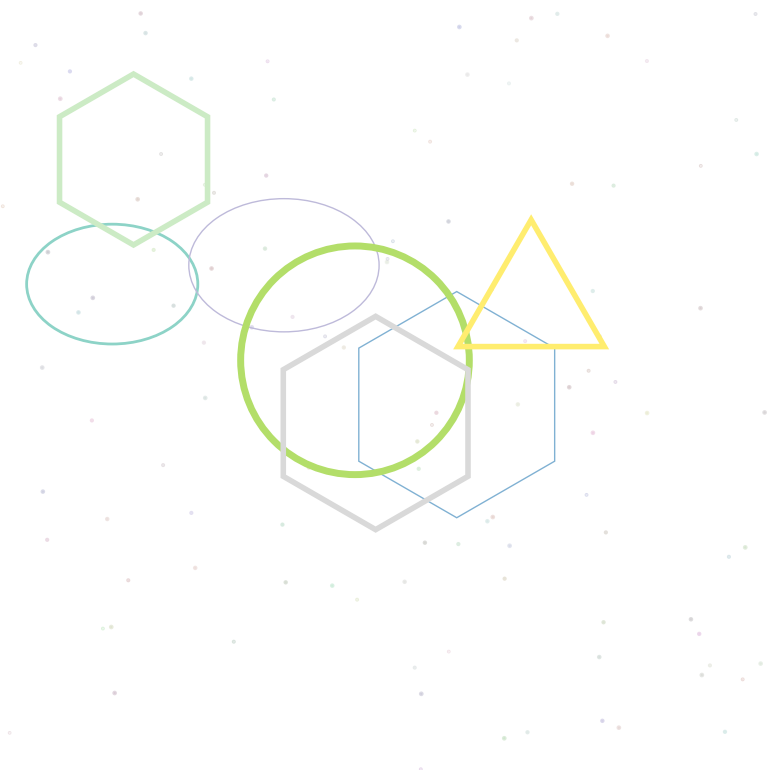[{"shape": "oval", "thickness": 1, "radius": 0.56, "center": [0.146, 0.631]}, {"shape": "oval", "thickness": 0.5, "radius": 0.62, "center": [0.369, 0.656]}, {"shape": "hexagon", "thickness": 0.5, "radius": 0.73, "center": [0.593, 0.474]}, {"shape": "circle", "thickness": 2.5, "radius": 0.74, "center": [0.461, 0.532]}, {"shape": "hexagon", "thickness": 2, "radius": 0.69, "center": [0.488, 0.451]}, {"shape": "hexagon", "thickness": 2, "radius": 0.55, "center": [0.173, 0.793]}, {"shape": "triangle", "thickness": 2, "radius": 0.55, "center": [0.69, 0.605]}]